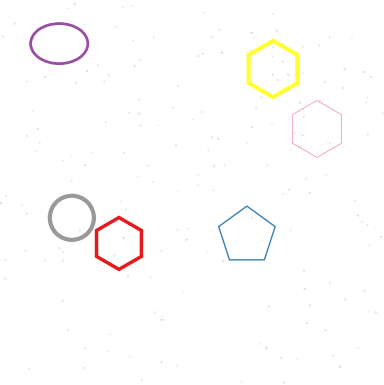[{"shape": "hexagon", "thickness": 2.5, "radius": 0.34, "center": [0.309, 0.368]}, {"shape": "pentagon", "thickness": 1, "radius": 0.39, "center": [0.641, 0.388]}, {"shape": "oval", "thickness": 2, "radius": 0.37, "center": [0.154, 0.887]}, {"shape": "hexagon", "thickness": 3, "radius": 0.37, "center": [0.709, 0.821]}, {"shape": "hexagon", "thickness": 0.5, "radius": 0.37, "center": [0.823, 0.665]}, {"shape": "circle", "thickness": 3, "radius": 0.29, "center": [0.187, 0.434]}]